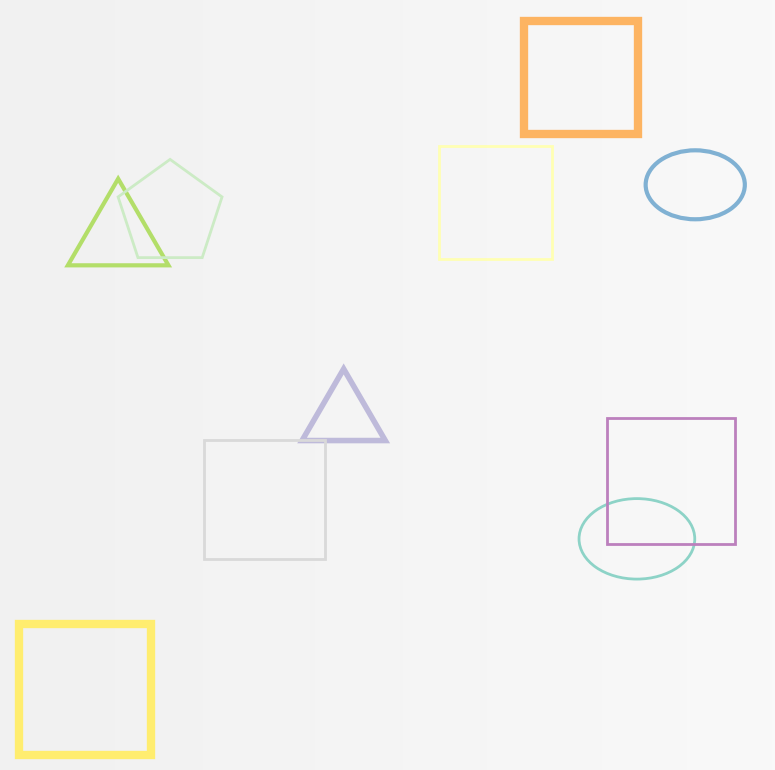[{"shape": "oval", "thickness": 1, "radius": 0.37, "center": [0.822, 0.3]}, {"shape": "square", "thickness": 1, "radius": 0.37, "center": [0.639, 0.737]}, {"shape": "triangle", "thickness": 2, "radius": 0.31, "center": [0.443, 0.459]}, {"shape": "oval", "thickness": 1.5, "radius": 0.32, "center": [0.897, 0.76]}, {"shape": "square", "thickness": 3, "radius": 0.37, "center": [0.749, 0.9]}, {"shape": "triangle", "thickness": 1.5, "radius": 0.37, "center": [0.152, 0.693]}, {"shape": "square", "thickness": 1, "radius": 0.39, "center": [0.341, 0.351]}, {"shape": "square", "thickness": 1, "radius": 0.41, "center": [0.866, 0.375]}, {"shape": "pentagon", "thickness": 1, "radius": 0.35, "center": [0.219, 0.722]}, {"shape": "square", "thickness": 3, "radius": 0.43, "center": [0.11, 0.104]}]